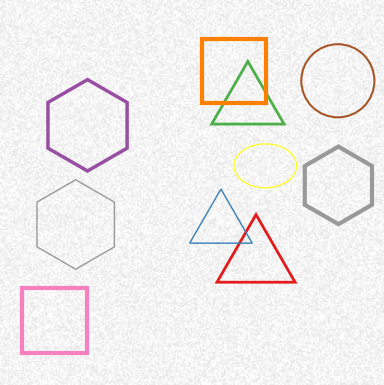[{"shape": "triangle", "thickness": 2, "radius": 0.59, "center": [0.665, 0.326]}, {"shape": "triangle", "thickness": 1, "radius": 0.47, "center": [0.574, 0.415]}, {"shape": "triangle", "thickness": 2, "radius": 0.54, "center": [0.644, 0.732]}, {"shape": "hexagon", "thickness": 2.5, "radius": 0.59, "center": [0.227, 0.675]}, {"shape": "square", "thickness": 3, "radius": 0.42, "center": [0.609, 0.816]}, {"shape": "oval", "thickness": 1, "radius": 0.41, "center": [0.689, 0.569]}, {"shape": "circle", "thickness": 1.5, "radius": 0.47, "center": [0.878, 0.79]}, {"shape": "square", "thickness": 3, "radius": 0.42, "center": [0.143, 0.167]}, {"shape": "hexagon", "thickness": 1, "radius": 0.58, "center": [0.197, 0.417]}, {"shape": "hexagon", "thickness": 3, "radius": 0.5, "center": [0.879, 0.519]}]